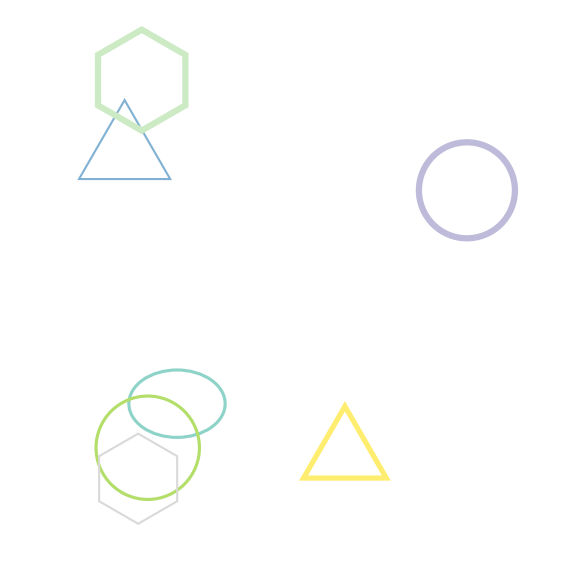[{"shape": "oval", "thickness": 1.5, "radius": 0.42, "center": [0.307, 0.3]}, {"shape": "circle", "thickness": 3, "radius": 0.42, "center": [0.809, 0.67]}, {"shape": "triangle", "thickness": 1, "radius": 0.46, "center": [0.216, 0.735]}, {"shape": "circle", "thickness": 1.5, "radius": 0.45, "center": [0.256, 0.224]}, {"shape": "hexagon", "thickness": 1, "radius": 0.39, "center": [0.239, 0.17]}, {"shape": "hexagon", "thickness": 3, "radius": 0.44, "center": [0.245, 0.86]}, {"shape": "triangle", "thickness": 2.5, "radius": 0.41, "center": [0.597, 0.213]}]